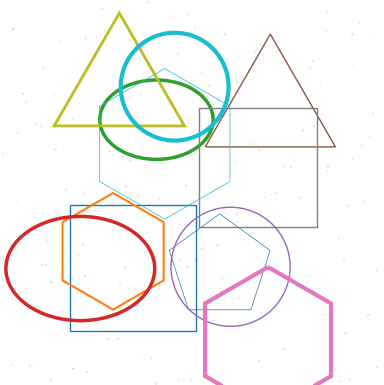[{"shape": "pentagon", "thickness": 0.5, "radius": 0.69, "center": [0.571, 0.307]}, {"shape": "square", "thickness": 1, "radius": 0.82, "center": [0.345, 0.304]}, {"shape": "hexagon", "thickness": 1.5, "radius": 0.76, "center": [0.294, 0.347]}, {"shape": "oval", "thickness": 2.5, "radius": 0.74, "center": [0.406, 0.689]}, {"shape": "oval", "thickness": 2.5, "radius": 0.97, "center": [0.209, 0.303]}, {"shape": "circle", "thickness": 1, "radius": 0.77, "center": [0.599, 0.307]}, {"shape": "triangle", "thickness": 1, "radius": 0.98, "center": [0.702, 0.716]}, {"shape": "hexagon", "thickness": 3, "radius": 0.94, "center": [0.696, 0.117]}, {"shape": "square", "thickness": 1, "radius": 0.77, "center": [0.67, 0.565]}, {"shape": "triangle", "thickness": 2, "radius": 0.98, "center": [0.31, 0.771]}, {"shape": "hexagon", "thickness": 0.5, "radius": 0.98, "center": [0.428, 0.626]}, {"shape": "circle", "thickness": 3, "radius": 0.7, "center": [0.454, 0.775]}]